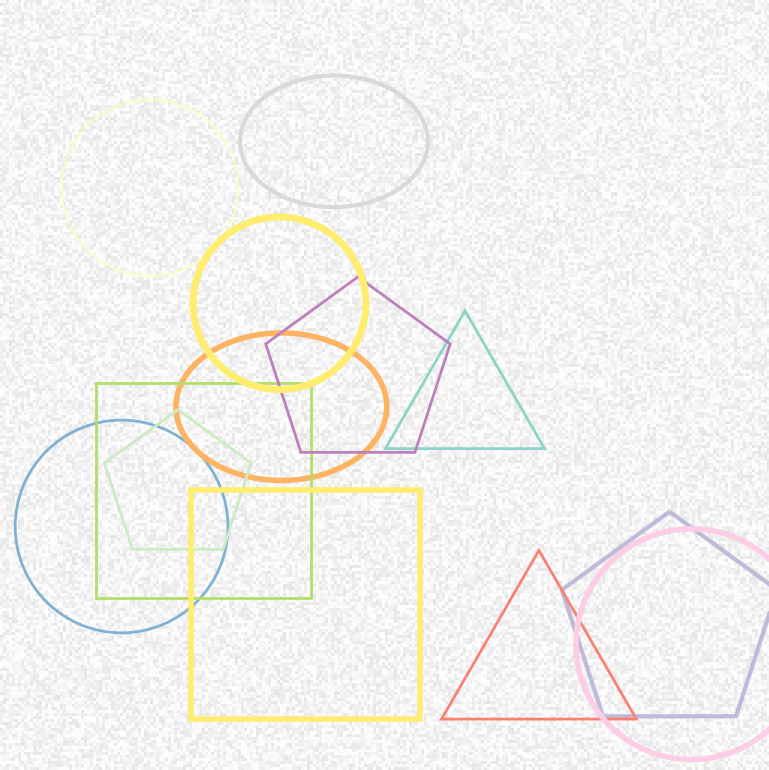[{"shape": "triangle", "thickness": 1, "radius": 0.6, "center": [0.604, 0.477]}, {"shape": "circle", "thickness": 0.5, "radius": 0.57, "center": [0.195, 0.756]}, {"shape": "pentagon", "thickness": 1.5, "radius": 0.73, "center": [0.869, 0.189]}, {"shape": "triangle", "thickness": 1, "radius": 0.73, "center": [0.7, 0.139]}, {"shape": "circle", "thickness": 1, "radius": 0.69, "center": [0.158, 0.316]}, {"shape": "oval", "thickness": 2, "radius": 0.68, "center": [0.365, 0.472]}, {"shape": "square", "thickness": 1, "radius": 0.7, "center": [0.264, 0.363]}, {"shape": "circle", "thickness": 2, "radius": 0.75, "center": [0.898, 0.163]}, {"shape": "oval", "thickness": 1.5, "radius": 0.61, "center": [0.434, 0.816]}, {"shape": "pentagon", "thickness": 1, "radius": 0.63, "center": [0.465, 0.514]}, {"shape": "pentagon", "thickness": 1, "radius": 0.5, "center": [0.231, 0.368]}, {"shape": "circle", "thickness": 2.5, "radius": 0.56, "center": [0.363, 0.606]}, {"shape": "square", "thickness": 2, "radius": 0.74, "center": [0.397, 0.215]}]